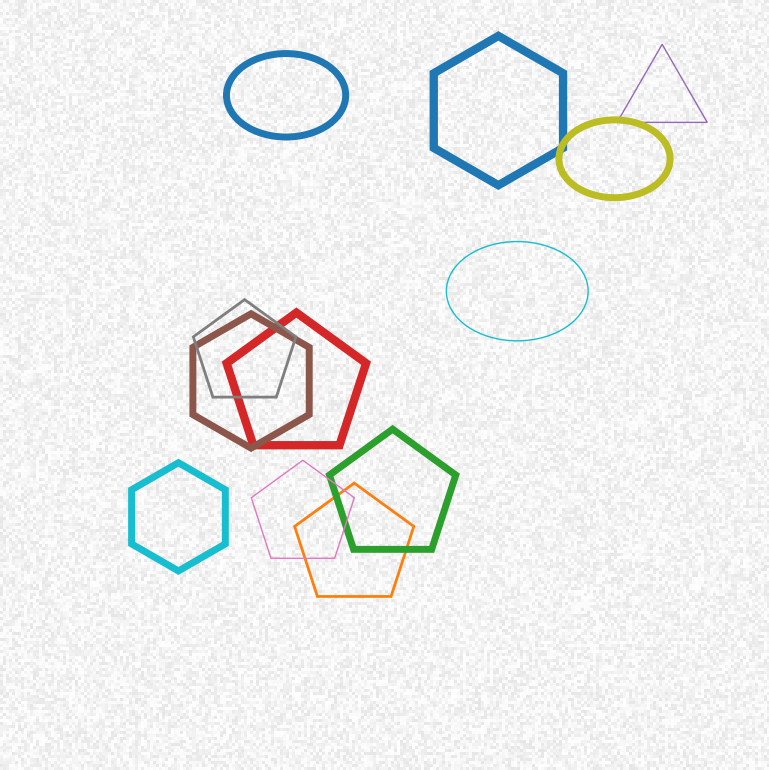[{"shape": "hexagon", "thickness": 3, "radius": 0.48, "center": [0.647, 0.856]}, {"shape": "oval", "thickness": 2.5, "radius": 0.39, "center": [0.372, 0.876]}, {"shape": "pentagon", "thickness": 1, "radius": 0.41, "center": [0.46, 0.291]}, {"shape": "pentagon", "thickness": 2.5, "radius": 0.43, "center": [0.51, 0.356]}, {"shape": "pentagon", "thickness": 3, "radius": 0.48, "center": [0.385, 0.499]}, {"shape": "triangle", "thickness": 0.5, "radius": 0.34, "center": [0.86, 0.875]}, {"shape": "hexagon", "thickness": 2.5, "radius": 0.44, "center": [0.326, 0.505]}, {"shape": "pentagon", "thickness": 0.5, "radius": 0.35, "center": [0.393, 0.332]}, {"shape": "pentagon", "thickness": 1, "radius": 0.35, "center": [0.318, 0.541]}, {"shape": "oval", "thickness": 2.5, "radius": 0.36, "center": [0.798, 0.794]}, {"shape": "oval", "thickness": 0.5, "radius": 0.46, "center": [0.672, 0.622]}, {"shape": "hexagon", "thickness": 2.5, "radius": 0.35, "center": [0.232, 0.329]}]